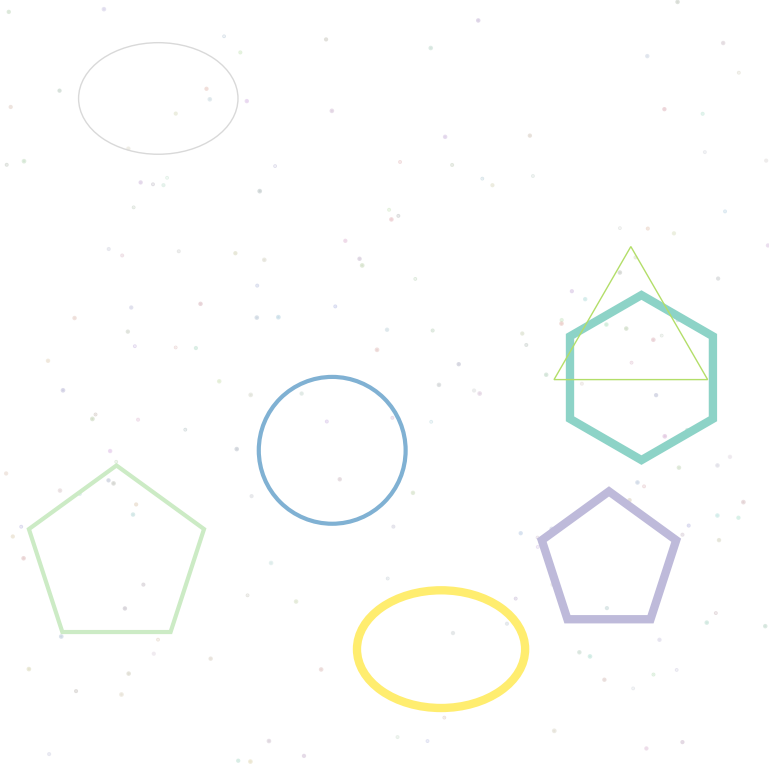[{"shape": "hexagon", "thickness": 3, "radius": 0.54, "center": [0.833, 0.51]}, {"shape": "pentagon", "thickness": 3, "radius": 0.46, "center": [0.791, 0.27]}, {"shape": "circle", "thickness": 1.5, "radius": 0.48, "center": [0.431, 0.415]}, {"shape": "triangle", "thickness": 0.5, "radius": 0.58, "center": [0.819, 0.565]}, {"shape": "oval", "thickness": 0.5, "radius": 0.52, "center": [0.206, 0.872]}, {"shape": "pentagon", "thickness": 1.5, "radius": 0.6, "center": [0.151, 0.276]}, {"shape": "oval", "thickness": 3, "radius": 0.55, "center": [0.573, 0.157]}]